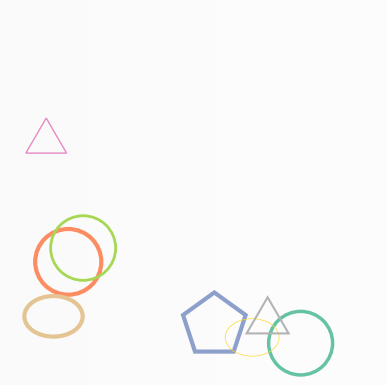[{"shape": "circle", "thickness": 2.5, "radius": 0.41, "center": [0.776, 0.109]}, {"shape": "circle", "thickness": 3, "radius": 0.43, "center": [0.176, 0.32]}, {"shape": "pentagon", "thickness": 3, "radius": 0.42, "center": [0.553, 0.155]}, {"shape": "triangle", "thickness": 1, "radius": 0.3, "center": [0.119, 0.633]}, {"shape": "circle", "thickness": 2, "radius": 0.42, "center": [0.215, 0.356]}, {"shape": "oval", "thickness": 0.5, "radius": 0.35, "center": [0.651, 0.124]}, {"shape": "oval", "thickness": 3, "radius": 0.38, "center": [0.138, 0.178]}, {"shape": "triangle", "thickness": 1.5, "radius": 0.31, "center": [0.691, 0.165]}]